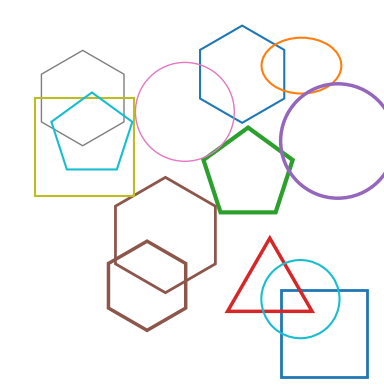[{"shape": "square", "thickness": 2, "radius": 0.56, "center": [0.841, 0.133]}, {"shape": "hexagon", "thickness": 1.5, "radius": 0.63, "center": [0.629, 0.807]}, {"shape": "oval", "thickness": 1.5, "radius": 0.52, "center": [0.783, 0.83]}, {"shape": "pentagon", "thickness": 3, "radius": 0.61, "center": [0.644, 0.547]}, {"shape": "triangle", "thickness": 2.5, "radius": 0.63, "center": [0.701, 0.255]}, {"shape": "circle", "thickness": 2.5, "radius": 0.74, "center": [0.877, 0.634]}, {"shape": "hexagon", "thickness": 2, "radius": 0.75, "center": [0.43, 0.39]}, {"shape": "hexagon", "thickness": 2.5, "radius": 0.58, "center": [0.382, 0.258]}, {"shape": "circle", "thickness": 1, "radius": 0.64, "center": [0.48, 0.709]}, {"shape": "hexagon", "thickness": 1, "radius": 0.62, "center": [0.215, 0.745]}, {"shape": "square", "thickness": 1.5, "radius": 0.64, "center": [0.219, 0.619]}, {"shape": "pentagon", "thickness": 1.5, "radius": 0.55, "center": [0.239, 0.649]}, {"shape": "circle", "thickness": 1.5, "radius": 0.51, "center": [0.78, 0.223]}]